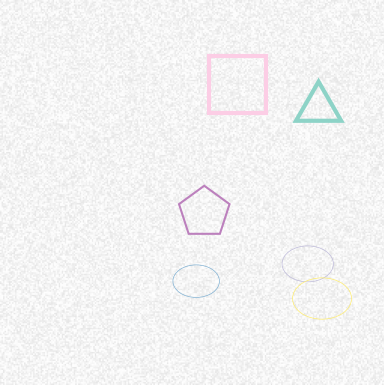[{"shape": "triangle", "thickness": 3, "radius": 0.34, "center": [0.827, 0.72]}, {"shape": "oval", "thickness": 0.5, "radius": 0.33, "center": [0.799, 0.315]}, {"shape": "oval", "thickness": 0.5, "radius": 0.3, "center": [0.51, 0.27]}, {"shape": "square", "thickness": 3, "radius": 0.37, "center": [0.616, 0.781]}, {"shape": "pentagon", "thickness": 1.5, "radius": 0.35, "center": [0.531, 0.449]}, {"shape": "oval", "thickness": 0.5, "radius": 0.38, "center": [0.837, 0.225]}]